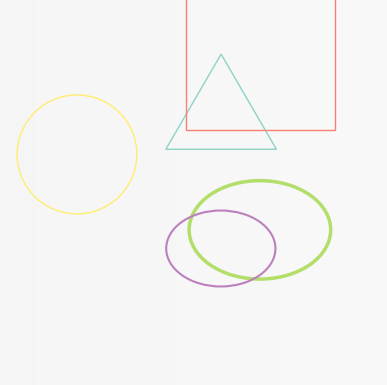[{"shape": "triangle", "thickness": 1, "radius": 0.82, "center": [0.571, 0.695]}, {"shape": "square", "thickness": 1, "radius": 0.96, "center": [0.671, 0.854]}, {"shape": "oval", "thickness": 2.5, "radius": 0.91, "center": [0.671, 0.403]}, {"shape": "oval", "thickness": 1.5, "radius": 0.7, "center": [0.57, 0.355]}, {"shape": "circle", "thickness": 1, "radius": 0.77, "center": [0.199, 0.599]}]